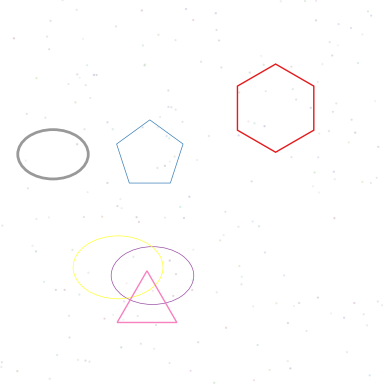[{"shape": "hexagon", "thickness": 1, "radius": 0.57, "center": [0.716, 0.719]}, {"shape": "pentagon", "thickness": 0.5, "radius": 0.45, "center": [0.389, 0.598]}, {"shape": "oval", "thickness": 0.5, "radius": 0.54, "center": [0.396, 0.284]}, {"shape": "oval", "thickness": 0.5, "radius": 0.58, "center": [0.307, 0.306]}, {"shape": "triangle", "thickness": 1, "radius": 0.45, "center": [0.382, 0.207]}, {"shape": "oval", "thickness": 2, "radius": 0.46, "center": [0.138, 0.599]}]